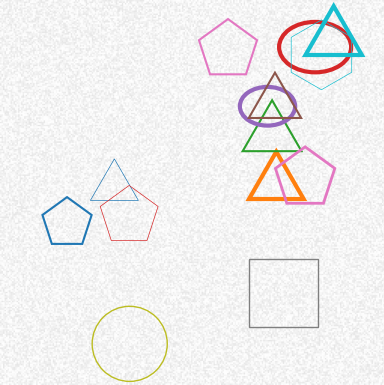[{"shape": "triangle", "thickness": 0.5, "radius": 0.36, "center": [0.297, 0.515]}, {"shape": "pentagon", "thickness": 1.5, "radius": 0.34, "center": [0.174, 0.421]}, {"shape": "triangle", "thickness": 3, "radius": 0.41, "center": [0.718, 0.524]}, {"shape": "triangle", "thickness": 1.5, "radius": 0.44, "center": [0.707, 0.651]}, {"shape": "oval", "thickness": 3, "radius": 0.47, "center": [0.819, 0.878]}, {"shape": "pentagon", "thickness": 0.5, "radius": 0.4, "center": [0.335, 0.439]}, {"shape": "oval", "thickness": 3, "radius": 0.36, "center": [0.695, 0.724]}, {"shape": "triangle", "thickness": 1.5, "radius": 0.39, "center": [0.714, 0.733]}, {"shape": "pentagon", "thickness": 1.5, "radius": 0.4, "center": [0.592, 0.871]}, {"shape": "pentagon", "thickness": 2, "radius": 0.41, "center": [0.793, 0.538]}, {"shape": "square", "thickness": 1, "radius": 0.44, "center": [0.737, 0.238]}, {"shape": "circle", "thickness": 1, "radius": 0.49, "center": [0.337, 0.107]}, {"shape": "triangle", "thickness": 3, "radius": 0.42, "center": [0.867, 0.899]}, {"shape": "hexagon", "thickness": 0.5, "radius": 0.45, "center": [0.835, 0.858]}]